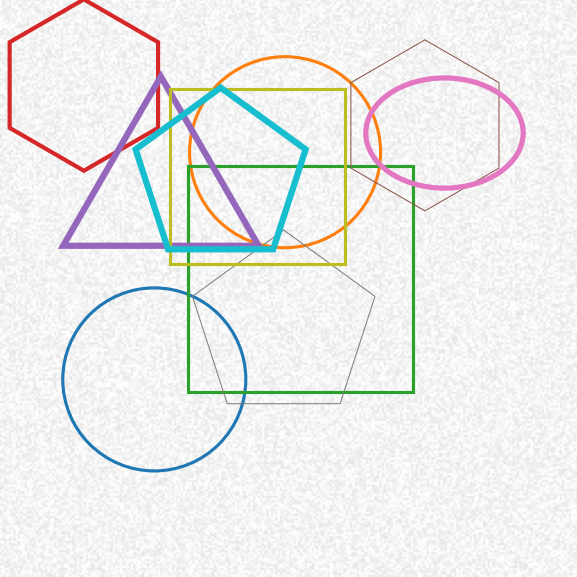[{"shape": "circle", "thickness": 1.5, "radius": 0.79, "center": [0.267, 0.342]}, {"shape": "circle", "thickness": 1.5, "radius": 0.83, "center": [0.494, 0.736]}, {"shape": "square", "thickness": 1.5, "radius": 0.98, "center": [0.52, 0.517]}, {"shape": "hexagon", "thickness": 2, "radius": 0.74, "center": [0.145, 0.852]}, {"shape": "triangle", "thickness": 3, "radius": 0.98, "center": [0.279, 0.671]}, {"shape": "hexagon", "thickness": 0.5, "radius": 0.74, "center": [0.736, 0.782]}, {"shape": "oval", "thickness": 2.5, "radius": 0.68, "center": [0.77, 0.769]}, {"shape": "pentagon", "thickness": 0.5, "radius": 0.83, "center": [0.491, 0.435]}, {"shape": "square", "thickness": 1.5, "radius": 0.76, "center": [0.446, 0.694]}, {"shape": "pentagon", "thickness": 3, "radius": 0.77, "center": [0.382, 0.693]}]